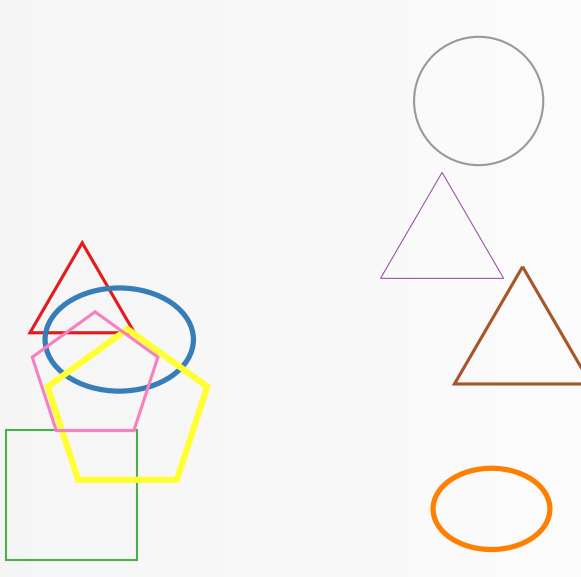[{"shape": "triangle", "thickness": 1.5, "radius": 0.52, "center": [0.141, 0.475]}, {"shape": "oval", "thickness": 2.5, "radius": 0.64, "center": [0.205, 0.411]}, {"shape": "square", "thickness": 1, "radius": 0.56, "center": [0.124, 0.142]}, {"shape": "triangle", "thickness": 0.5, "radius": 0.61, "center": [0.761, 0.578]}, {"shape": "oval", "thickness": 2.5, "radius": 0.5, "center": [0.846, 0.118]}, {"shape": "pentagon", "thickness": 3, "radius": 0.72, "center": [0.219, 0.285]}, {"shape": "triangle", "thickness": 1.5, "radius": 0.68, "center": [0.899, 0.402]}, {"shape": "pentagon", "thickness": 1.5, "radius": 0.57, "center": [0.164, 0.346]}, {"shape": "circle", "thickness": 1, "radius": 0.56, "center": [0.823, 0.824]}]